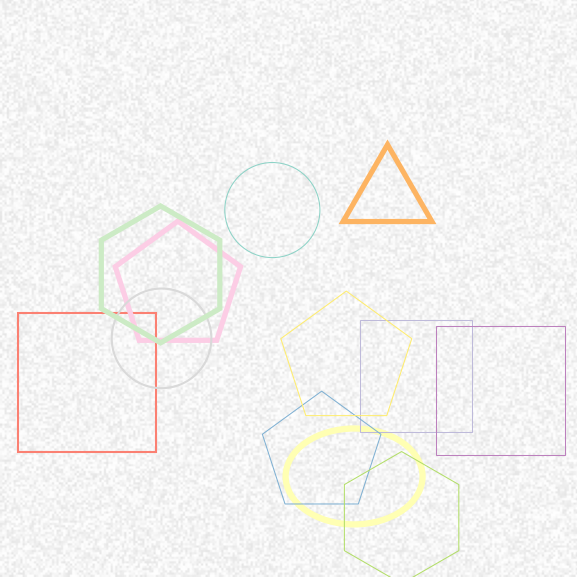[{"shape": "circle", "thickness": 0.5, "radius": 0.41, "center": [0.472, 0.635]}, {"shape": "oval", "thickness": 3, "radius": 0.59, "center": [0.613, 0.174]}, {"shape": "square", "thickness": 0.5, "radius": 0.48, "center": [0.72, 0.348]}, {"shape": "square", "thickness": 1, "radius": 0.6, "center": [0.151, 0.337]}, {"shape": "pentagon", "thickness": 0.5, "radius": 0.54, "center": [0.557, 0.214]}, {"shape": "triangle", "thickness": 2.5, "radius": 0.44, "center": [0.671, 0.66]}, {"shape": "hexagon", "thickness": 0.5, "radius": 0.57, "center": [0.695, 0.103]}, {"shape": "pentagon", "thickness": 2.5, "radius": 0.57, "center": [0.308, 0.502]}, {"shape": "circle", "thickness": 1, "radius": 0.43, "center": [0.28, 0.413]}, {"shape": "square", "thickness": 0.5, "radius": 0.56, "center": [0.867, 0.323]}, {"shape": "hexagon", "thickness": 2.5, "radius": 0.59, "center": [0.278, 0.524]}, {"shape": "pentagon", "thickness": 0.5, "radius": 0.6, "center": [0.6, 0.376]}]